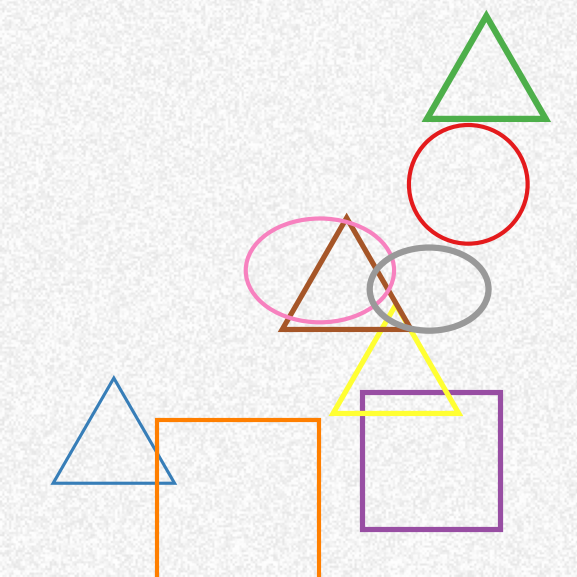[{"shape": "circle", "thickness": 2, "radius": 0.51, "center": [0.811, 0.68]}, {"shape": "triangle", "thickness": 1.5, "radius": 0.61, "center": [0.197, 0.223]}, {"shape": "triangle", "thickness": 3, "radius": 0.59, "center": [0.842, 0.853]}, {"shape": "square", "thickness": 2.5, "radius": 0.6, "center": [0.746, 0.202]}, {"shape": "square", "thickness": 2, "radius": 0.7, "center": [0.413, 0.133]}, {"shape": "triangle", "thickness": 2.5, "radius": 0.63, "center": [0.686, 0.346]}, {"shape": "triangle", "thickness": 2.5, "radius": 0.64, "center": [0.6, 0.493]}, {"shape": "oval", "thickness": 2, "radius": 0.64, "center": [0.554, 0.531]}, {"shape": "oval", "thickness": 3, "radius": 0.51, "center": [0.743, 0.499]}]